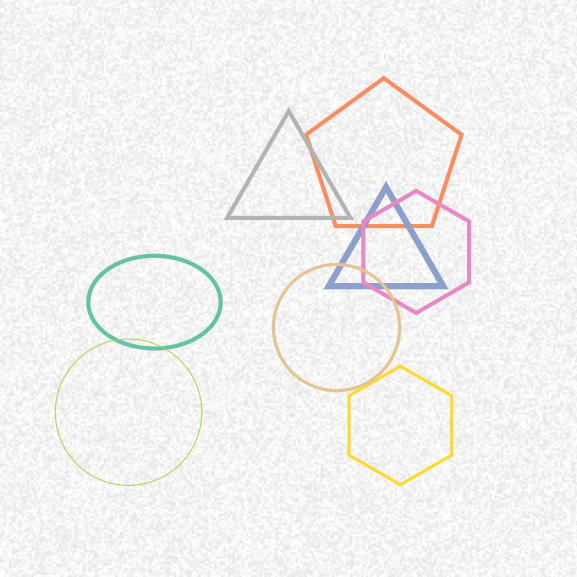[{"shape": "oval", "thickness": 2, "radius": 0.57, "center": [0.268, 0.476]}, {"shape": "pentagon", "thickness": 2, "radius": 0.71, "center": [0.665, 0.722]}, {"shape": "triangle", "thickness": 3, "radius": 0.57, "center": [0.668, 0.561]}, {"shape": "hexagon", "thickness": 2, "radius": 0.53, "center": [0.721, 0.563]}, {"shape": "circle", "thickness": 0.5, "radius": 0.63, "center": [0.223, 0.285]}, {"shape": "hexagon", "thickness": 1.5, "radius": 0.51, "center": [0.693, 0.262]}, {"shape": "circle", "thickness": 1.5, "radius": 0.55, "center": [0.583, 0.432]}, {"shape": "triangle", "thickness": 2, "radius": 0.62, "center": [0.5, 0.684]}]